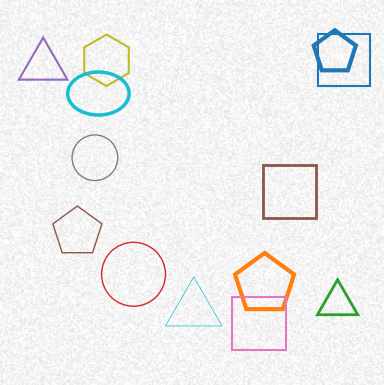[{"shape": "square", "thickness": 1.5, "radius": 0.34, "center": [0.893, 0.845]}, {"shape": "pentagon", "thickness": 3, "radius": 0.29, "center": [0.87, 0.864]}, {"shape": "pentagon", "thickness": 3, "radius": 0.4, "center": [0.687, 0.262]}, {"shape": "triangle", "thickness": 2, "radius": 0.3, "center": [0.877, 0.213]}, {"shape": "circle", "thickness": 1, "radius": 0.42, "center": [0.347, 0.288]}, {"shape": "triangle", "thickness": 1.5, "radius": 0.36, "center": [0.112, 0.829]}, {"shape": "square", "thickness": 2, "radius": 0.34, "center": [0.752, 0.503]}, {"shape": "pentagon", "thickness": 1, "radius": 0.34, "center": [0.201, 0.398]}, {"shape": "square", "thickness": 1.5, "radius": 0.35, "center": [0.673, 0.16]}, {"shape": "circle", "thickness": 1, "radius": 0.3, "center": [0.246, 0.59]}, {"shape": "hexagon", "thickness": 1.5, "radius": 0.33, "center": [0.277, 0.844]}, {"shape": "triangle", "thickness": 0.5, "radius": 0.42, "center": [0.503, 0.196]}, {"shape": "oval", "thickness": 2.5, "radius": 0.4, "center": [0.256, 0.757]}]